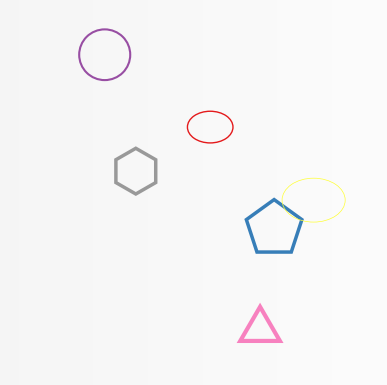[{"shape": "oval", "thickness": 1, "radius": 0.29, "center": [0.542, 0.67]}, {"shape": "pentagon", "thickness": 2.5, "radius": 0.38, "center": [0.707, 0.406]}, {"shape": "circle", "thickness": 1.5, "radius": 0.33, "center": [0.27, 0.858]}, {"shape": "oval", "thickness": 0.5, "radius": 0.41, "center": [0.809, 0.48]}, {"shape": "triangle", "thickness": 3, "radius": 0.3, "center": [0.671, 0.144]}, {"shape": "hexagon", "thickness": 2.5, "radius": 0.3, "center": [0.35, 0.555]}]